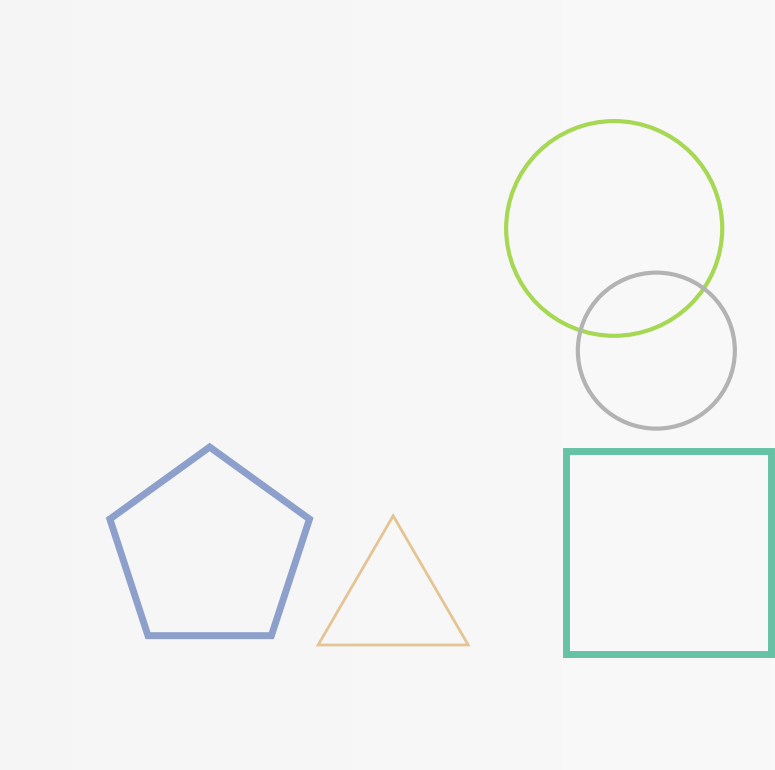[{"shape": "square", "thickness": 2.5, "radius": 0.66, "center": [0.862, 0.282]}, {"shape": "pentagon", "thickness": 2.5, "radius": 0.68, "center": [0.271, 0.284]}, {"shape": "circle", "thickness": 1.5, "radius": 0.7, "center": [0.793, 0.703]}, {"shape": "triangle", "thickness": 1, "radius": 0.56, "center": [0.507, 0.218]}, {"shape": "circle", "thickness": 1.5, "radius": 0.51, "center": [0.847, 0.545]}]